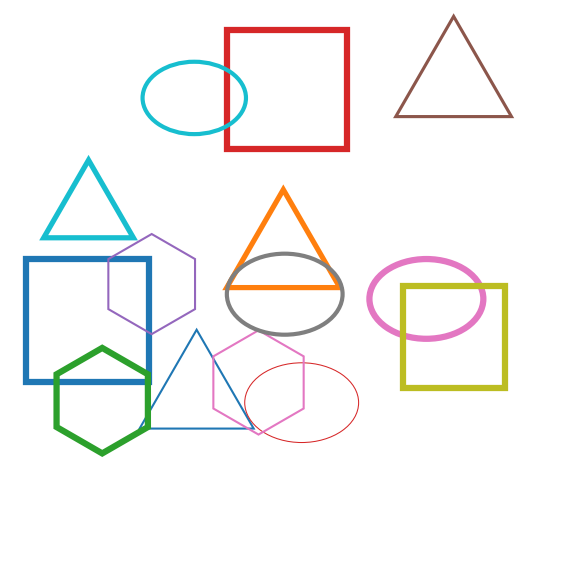[{"shape": "triangle", "thickness": 1, "radius": 0.57, "center": [0.34, 0.314]}, {"shape": "square", "thickness": 3, "radius": 0.53, "center": [0.152, 0.445]}, {"shape": "triangle", "thickness": 2.5, "radius": 0.57, "center": [0.491, 0.558]}, {"shape": "hexagon", "thickness": 3, "radius": 0.46, "center": [0.177, 0.305]}, {"shape": "square", "thickness": 3, "radius": 0.52, "center": [0.497, 0.844]}, {"shape": "oval", "thickness": 0.5, "radius": 0.49, "center": [0.522, 0.302]}, {"shape": "hexagon", "thickness": 1, "radius": 0.43, "center": [0.263, 0.507]}, {"shape": "triangle", "thickness": 1.5, "radius": 0.58, "center": [0.786, 0.855]}, {"shape": "hexagon", "thickness": 1, "radius": 0.45, "center": [0.448, 0.337]}, {"shape": "oval", "thickness": 3, "radius": 0.49, "center": [0.738, 0.482]}, {"shape": "oval", "thickness": 2, "radius": 0.5, "center": [0.493, 0.49]}, {"shape": "square", "thickness": 3, "radius": 0.44, "center": [0.786, 0.415]}, {"shape": "triangle", "thickness": 2.5, "radius": 0.45, "center": [0.153, 0.632]}, {"shape": "oval", "thickness": 2, "radius": 0.45, "center": [0.336, 0.83]}]